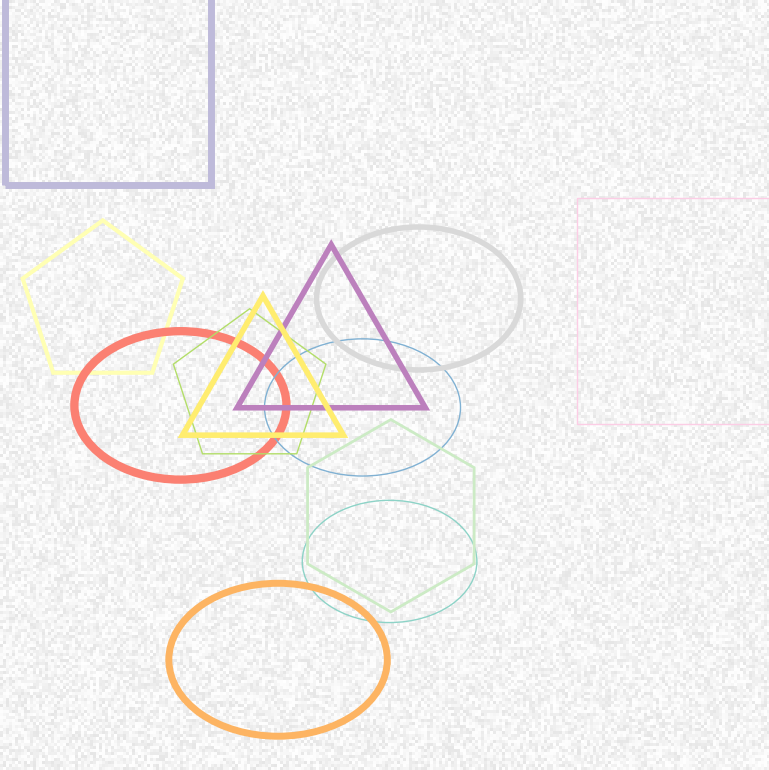[{"shape": "oval", "thickness": 0.5, "radius": 0.57, "center": [0.506, 0.271]}, {"shape": "pentagon", "thickness": 1.5, "radius": 0.55, "center": [0.133, 0.604]}, {"shape": "square", "thickness": 2.5, "radius": 0.67, "center": [0.141, 0.894]}, {"shape": "oval", "thickness": 3, "radius": 0.69, "center": [0.234, 0.474]}, {"shape": "oval", "thickness": 0.5, "radius": 0.64, "center": [0.471, 0.471]}, {"shape": "oval", "thickness": 2.5, "radius": 0.71, "center": [0.361, 0.143]}, {"shape": "pentagon", "thickness": 0.5, "radius": 0.52, "center": [0.324, 0.495]}, {"shape": "square", "thickness": 0.5, "radius": 0.73, "center": [0.896, 0.596]}, {"shape": "oval", "thickness": 2, "radius": 0.66, "center": [0.544, 0.612]}, {"shape": "triangle", "thickness": 2, "radius": 0.71, "center": [0.43, 0.541]}, {"shape": "hexagon", "thickness": 1, "radius": 0.62, "center": [0.508, 0.33]}, {"shape": "triangle", "thickness": 2, "radius": 0.6, "center": [0.341, 0.495]}]